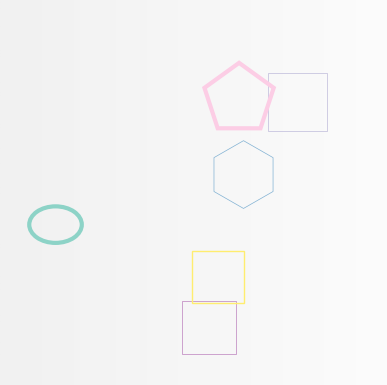[{"shape": "oval", "thickness": 3, "radius": 0.34, "center": [0.143, 0.417]}, {"shape": "square", "thickness": 0.5, "radius": 0.38, "center": [0.768, 0.735]}, {"shape": "hexagon", "thickness": 0.5, "radius": 0.44, "center": [0.628, 0.547]}, {"shape": "pentagon", "thickness": 3, "radius": 0.47, "center": [0.617, 0.743]}, {"shape": "square", "thickness": 0.5, "radius": 0.35, "center": [0.539, 0.15]}, {"shape": "square", "thickness": 1, "radius": 0.33, "center": [0.563, 0.281]}]